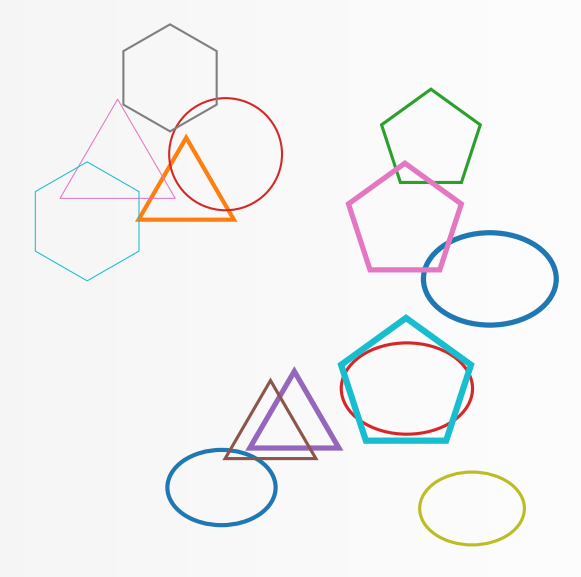[{"shape": "oval", "thickness": 2.5, "radius": 0.57, "center": [0.843, 0.516]}, {"shape": "oval", "thickness": 2, "radius": 0.47, "center": [0.381, 0.155]}, {"shape": "triangle", "thickness": 2, "radius": 0.47, "center": [0.32, 0.666]}, {"shape": "pentagon", "thickness": 1.5, "radius": 0.45, "center": [0.741, 0.755]}, {"shape": "circle", "thickness": 1, "radius": 0.49, "center": [0.388, 0.732]}, {"shape": "oval", "thickness": 1.5, "radius": 0.56, "center": [0.7, 0.326]}, {"shape": "triangle", "thickness": 2.5, "radius": 0.44, "center": [0.506, 0.268]}, {"shape": "triangle", "thickness": 1.5, "radius": 0.45, "center": [0.465, 0.25]}, {"shape": "pentagon", "thickness": 2.5, "radius": 0.51, "center": [0.697, 0.614]}, {"shape": "triangle", "thickness": 0.5, "radius": 0.57, "center": [0.202, 0.713]}, {"shape": "hexagon", "thickness": 1, "radius": 0.46, "center": [0.293, 0.864]}, {"shape": "oval", "thickness": 1.5, "radius": 0.45, "center": [0.812, 0.119]}, {"shape": "pentagon", "thickness": 3, "radius": 0.59, "center": [0.699, 0.331]}, {"shape": "hexagon", "thickness": 0.5, "radius": 0.51, "center": [0.15, 0.616]}]